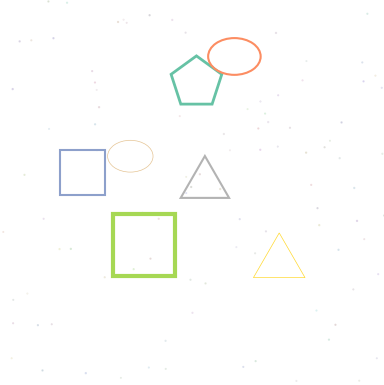[{"shape": "pentagon", "thickness": 2, "radius": 0.35, "center": [0.51, 0.786]}, {"shape": "oval", "thickness": 1.5, "radius": 0.34, "center": [0.609, 0.853]}, {"shape": "square", "thickness": 1.5, "radius": 0.29, "center": [0.214, 0.551]}, {"shape": "square", "thickness": 3, "radius": 0.4, "center": [0.375, 0.364]}, {"shape": "triangle", "thickness": 0.5, "radius": 0.39, "center": [0.725, 0.318]}, {"shape": "oval", "thickness": 0.5, "radius": 0.29, "center": [0.338, 0.594]}, {"shape": "triangle", "thickness": 1.5, "radius": 0.36, "center": [0.532, 0.522]}]